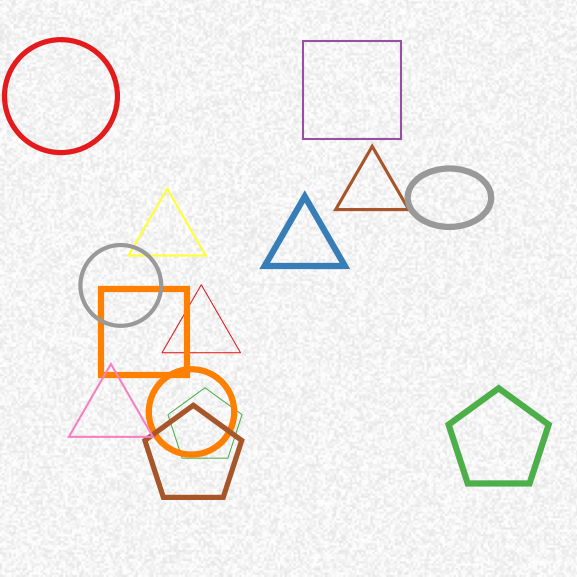[{"shape": "circle", "thickness": 2.5, "radius": 0.49, "center": [0.106, 0.833]}, {"shape": "triangle", "thickness": 0.5, "radius": 0.39, "center": [0.349, 0.428]}, {"shape": "triangle", "thickness": 3, "radius": 0.4, "center": [0.528, 0.579]}, {"shape": "pentagon", "thickness": 3, "radius": 0.46, "center": [0.863, 0.236]}, {"shape": "pentagon", "thickness": 0.5, "radius": 0.34, "center": [0.355, 0.26]}, {"shape": "square", "thickness": 1, "radius": 0.42, "center": [0.609, 0.843]}, {"shape": "square", "thickness": 3, "radius": 0.37, "center": [0.25, 0.424]}, {"shape": "circle", "thickness": 3, "radius": 0.37, "center": [0.332, 0.286]}, {"shape": "triangle", "thickness": 1, "radius": 0.39, "center": [0.289, 0.595]}, {"shape": "pentagon", "thickness": 2.5, "radius": 0.44, "center": [0.335, 0.209]}, {"shape": "triangle", "thickness": 1.5, "radius": 0.37, "center": [0.645, 0.673]}, {"shape": "triangle", "thickness": 1, "radius": 0.42, "center": [0.192, 0.285]}, {"shape": "circle", "thickness": 2, "radius": 0.35, "center": [0.209, 0.505]}, {"shape": "oval", "thickness": 3, "radius": 0.36, "center": [0.778, 0.657]}]